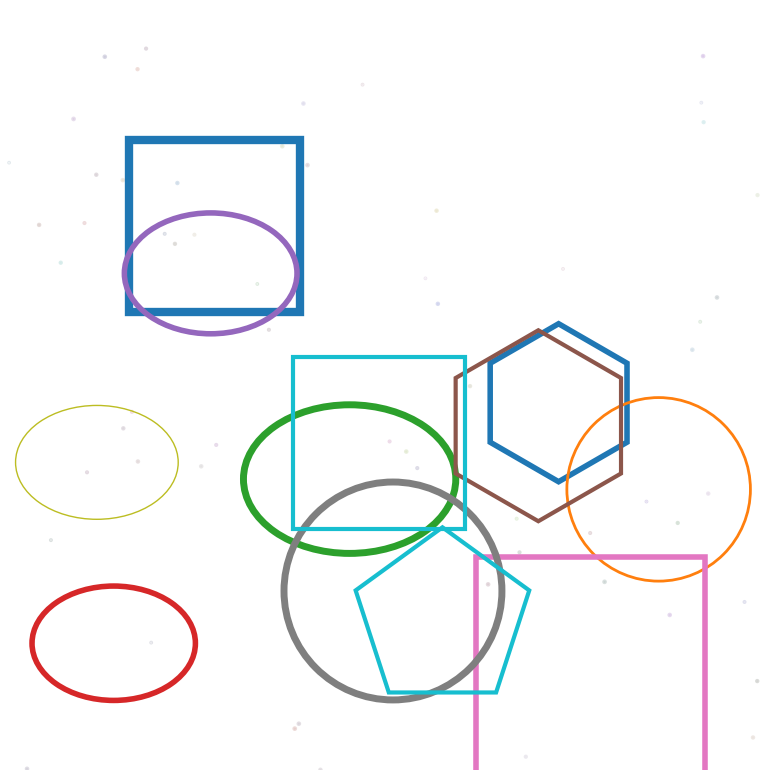[{"shape": "square", "thickness": 3, "radius": 0.56, "center": [0.278, 0.706]}, {"shape": "hexagon", "thickness": 2, "radius": 0.51, "center": [0.725, 0.477]}, {"shape": "circle", "thickness": 1, "radius": 0.6, "center": [0.855, 0.364]}, {"shape": "oval", "thickness": 2.5, "radius": 0.69, "center": [0.454, 0.378]}, {"shape": "oval", "thickness": 2, "radius": 0.53, "center": [0.148, 0.165]}, {"shape": "oval", "thickness": 2, "radius": 0.56, "center": [0.274, 0.645]}, {"shape": "hexagon", "thickness": 1.5, "radius": 0.62, "center": [0.699, 0.447]}, {"shape": "square", "thickness": 2, "radius": 0.74, "center": [0.767, 0.128]}, {"shape": "circle", "thickness": 2.5, "radius": 0.71, "center": [0.51, 0.232]}, {"shape": "oval", "thickness": 0.5, "radius": 0.53, "center": [0.126, 0.4]}, {"shape": "square", "thickness": 1.5, "radius": 0.56, "center": [0.492, 0.425]}, {"shape": "pentagon", "thickness": 1.5, "radius": 0.59, "center": [0.575, 0.197]}]